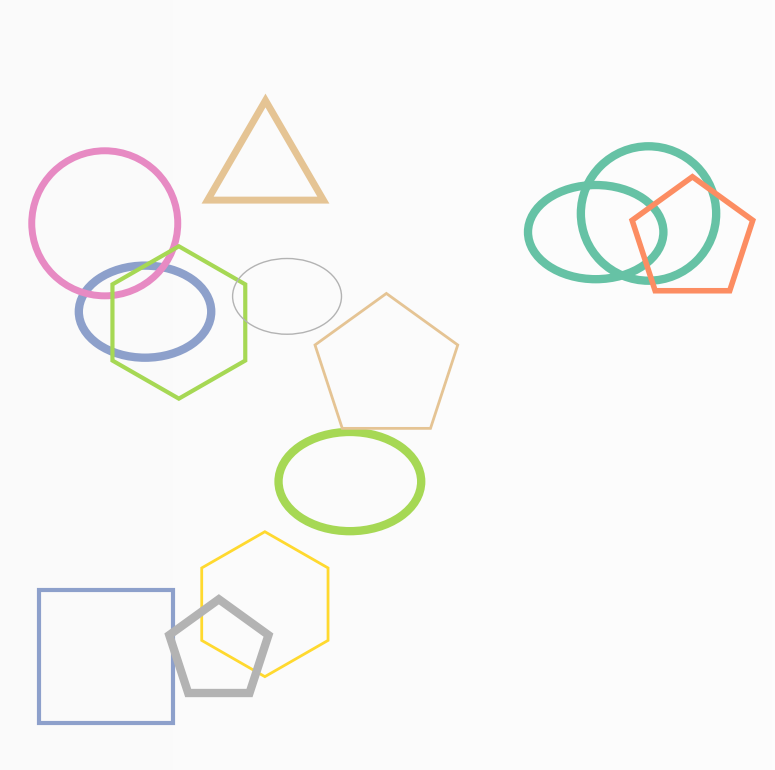[{"shape": "circle", "thickness": 3, "radius": 0.44, "center": [0.837, 0.723]}, {"shape": "oval", "thickness": 3, "radius": 0.44, "center": [0.769, 0.699]}, {"shape": "pentagon", "thickness": 2, "radius": 0.41, "center": [0.893, 0.689]}, {"shape": "oval", "thickness": 3, "radius": 0.43, "center": [0.187, 0.595]}, {"shape": "square", "thickness": 1.5, "radius": 0.43, "center": [0.137, 0.147]}, {"shape": "circle", "thickness": 2.5, "radius": 0.47, "center": [0.135, 0.71]}, {"shape": "hexagon", "thickness": 1.5, "radius": 0.49, "center": [0.231, 0.581]}, {"shape": "oval", "thickness": 3, "radius": 0.46, "center": [0.451, 0.375]}, {"shape": "hexagon", "thickness": 1, "radius": 0.47, "center": [0.342, 0.215]}, {"shape": "pentagon", "thickness": 1, "radius": 0.48, "center": [0.499, 0.522]}, {"shape": "triangle", "thickness": 2.5, "radius": 0.43, "center": [0.343, 0.783]}, {"shape": "oval", "thickness": 0.5, "radius": 0.35, "center": [0.37, 0.615]}, {"shape": "pentagon", "thickness": 3, "radius": 0.34, "center": [0.282, 0.154]}]